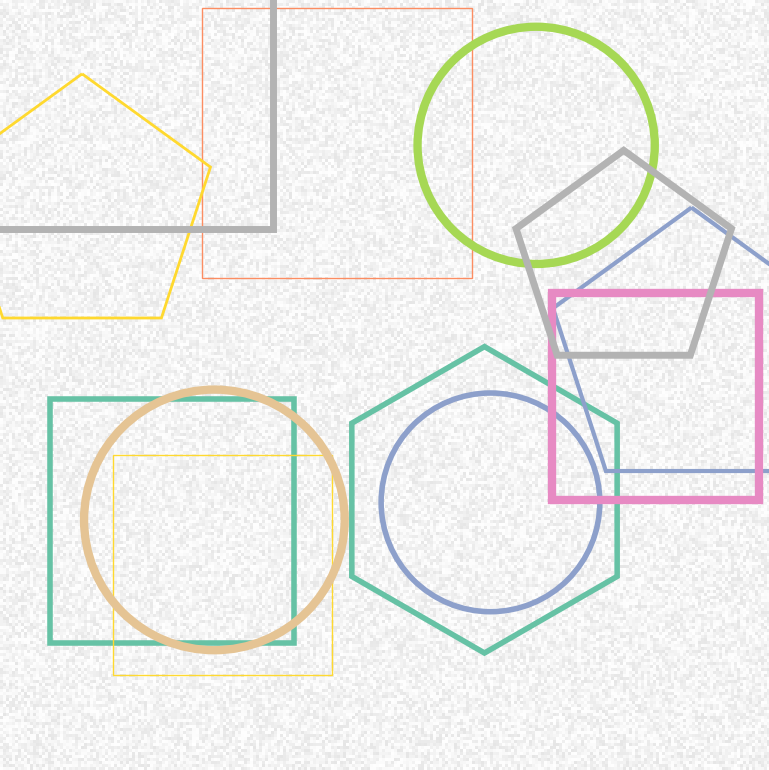[{"shape": "hexagon", "thickness": 2, "radius": 0.99, "center": [0.629, 0.351]}, {"shape": "square", "thickness": 2, "radius": 0.79, "center": [0.223, 0.323]}, {"shape": "square", "thickness": 0.5, "radius": 0.88, "center": [0.438, 0.814]}, {"shape": "circle", "thickness": 2, "radius": 0.71, "center": [0.637, 0.348]}, {"shape": "pentagon", "thickness": 1.5, "radius": 0.95, "center": [0.898, 0.541]}, {"shape": "square", "thickness": 3, "radius": 0.67, "center": [0.851, 0.485]}, {"shape": "circle", "thickness": 3, "radius": 0.77, "center": [0.696, 0.811]}, {"shape": "pentagon", "thickness": 1, "radius": 0.88, "center": [0.107, 0.729]}, {"shape": "square", "thickness": 0.5, "radius": 0.71, "center": [0.289, 0.266]}, {"shape": "circle", "thickness": 3, "radius": 0.85, "center": [0.278, 0.325]}, {"shape": "square", "thickness": 2.5, "radius": 0.9, "center": [0.176, 0.882]}, {"shape": "pentagon", "thickness": 2.5, "radius": 0.74, "center": [0.81, 0.658]}]